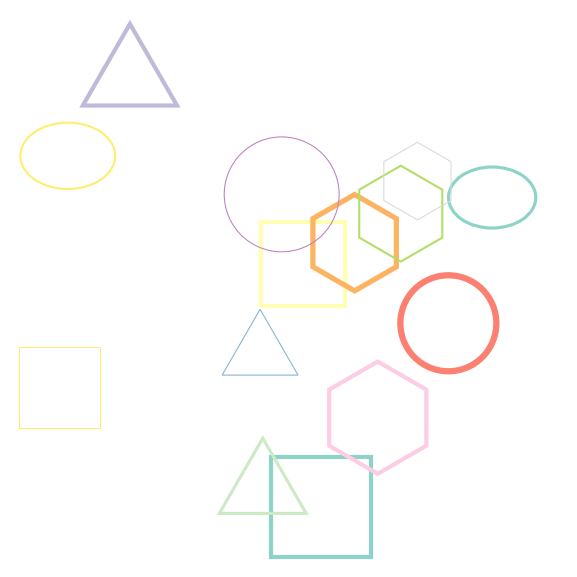[{"shape": "oval", "thickness": 1.5, "radius": 0.38, "center": [0.852, 0.657]}, {"shape": "square", "thickness": 2, "radius": 0.43, "center": [0.555, 0.121]}, {"shape": "square", "thickness": 2, "radius": 0.36, "center": [0.525, 0.541]}, {"shape": "triangle", "thickness": 2, "radius": 0.47, "center": [0.225, 0.864]}, {"shape": "circle", "thickness": 3, "radius": 0.42, "center": [0.776, 0.439]}, {"shape": "triangle", "thickness": 0.5, "radius": 0.38, "center": [0.45, 0.388]}, {"shape": "hexagon", "thickness": 2.5, "radius": 0.42, "center": [0.614, 0.579]}, {"shape": "hexagon", "thickness": 1, "radius": 0.42, "center": [0.694, 0.629]}, {"shape": "hexagon", "thickness": 2, "radius": 0.49, "center": [0.654, 0.276]}, {"shape": "hexagon", "thickness": 0.5, "radius": 0.34, "center": [0.723, 0.686]}, {"shape": "circle", "thickness": 0.5, "radius": 0.5, "center": [0.488, 0.663]}, {"shape": "triangle", "thickness": 1.5, "radius": 0.43, "center": [0.455, 0.154]}, {"shape": "square", "thickness": 0.5, "radius": 0.35, "center": [0.103, 0.328]}, {"shape": "oval", "thickness": 1, "radius": 0.41, "center": [0.117, 0.729]}]